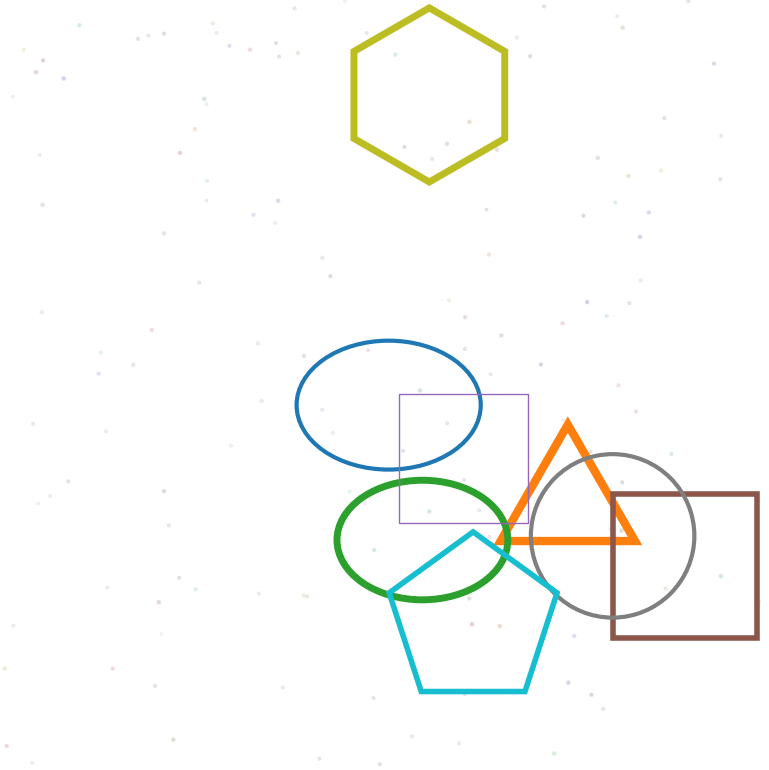[{"shape": "oval", "thickness": 1.5, "radius": 0.6, "center": [0.505, 0.474]}, {"shape": "triangle", "thickness": 3, "radius": 0.5, "center": [0.737, 0.348]}, {"shape": "oval", "thickness": 2.5, "radius": 0.55, "center": [0.549, 0.299]}, {"shape": "square", "thickness": 0.5, "radius": 0.42, "center": [0.602, 0.405]}, {"shape": "square", "thickness": 2, "radius": 0.47, "center": [0.889, 0.265]}, {"shape": "circle", "thickness": 1.5, "radius": 0.53, "center": [0.796, 0.304]}, {"shape": "hexagon", "thickness": 2.5, "radius": 0.57, "center": [0.558, 0.877]}, {"shape": "pentagon", "thickness": 2, "radius": 0.57, "center": [0.614, 0.195]}]